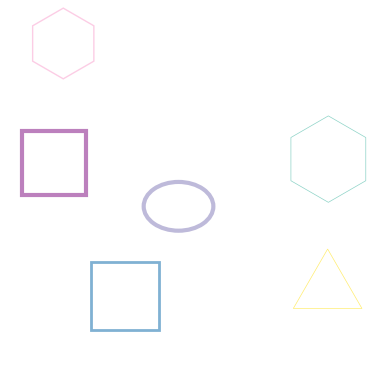[{"shape": "hexagon", "thickness": 0.5, "radius": 0.56, "center": [0.853, 0.587]}, {"shape": "oval", "thickness": 3, "radius": 0.45, "center": [0.464, 0.464]}, {"shape": "square", "thickness": 2, "radius": 0.44, "center": [0.326, 0.23]}, {"shape": "hexagon", "thickness": 1, "radius": 0.46, "center": [0.164, 0.887]}, {"shape": "square", "thickness": 3, "radius": 0.42, "center": [0.139, 0.577]}, {"shape": "triangle", "thickness": 0.5, "radius": 0.51, "center": [0.851, 0.25]}]